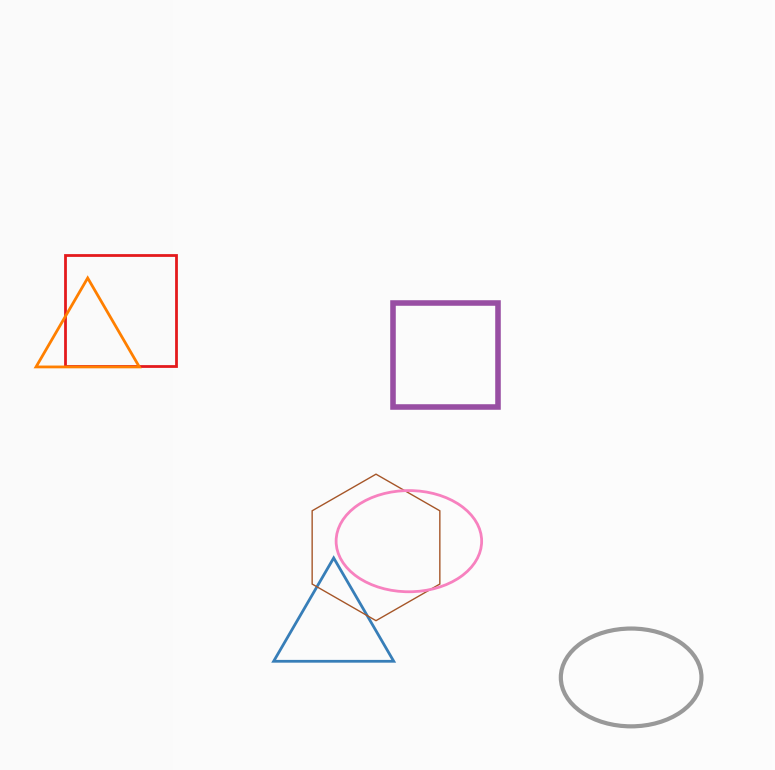[{"shape": "square", "thickness": 1, "radius": 0.36, "center": [0.156, 0.596]}, {"shape": "triangle", "thickness": 1, "radius": 0.45, "center": [0.431, 0.186]}, {"shape": "square", "thickness": 2, "radius": 0.34, "center": [0.575, 0.539]}, {"shape": "triangle", "thickness": 1, "radius": 0.38, "center": [0.113, 0.562]}, {"shape": "hexagon", "thickness": 0.5, "radius": 0.48, "center": [0.485, 0.289]}, {"shape": "oval", "thickness": 1, "radius": 0.47, "center": [0.528, 0.297]}, {"shape": "oval", "thickness": 1.5, "radius": 0.45, "center": [0.814, 0.12]}]